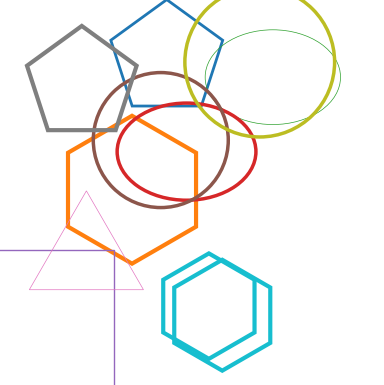[{"shape": "pentagon", "thickness": 2, "radius": 0.76, "center": [0.433, 0.848]}, {"shape": "hexagon", "thickness": 3, "radius": 0.96, "center": [0.343, 0.507]}, {"shape": "oval", "thickness": 0.5, "radius": 0.88, "center": [0.709, 0.8]}, {"shape": "oval", "thickness": 2.5, "radius": 0.9, "center": [0.485, 0.606]}, {"shape": "square", "thickness": 1, "radius": 0.95, "center": [0.106, 0.162]}, {"shape": "circle", "thickness": 2.5, "radius": 0.88, "center": [0.418, 0.636]}, {"shape": "triangle", "thickness": 0.5, "radius": 0.86, "center": [0.224, 0.333]}, {"shape": "pentagon", "thickness": 3, "radius": 0.75, "center": [0.212, 0.783]}, {"shape": "circle", "thickness": 2.5, "radius": 0.97, "center": [0.675, 0.839]}, {"shape": "hexagon", "thickness": 3, "radius": 0.68, "center": [0.543, 0.205]}, {"shape": "hexagon", "thickness": 3, "radius": 0.72, "center": [0.577, 0.181]}]